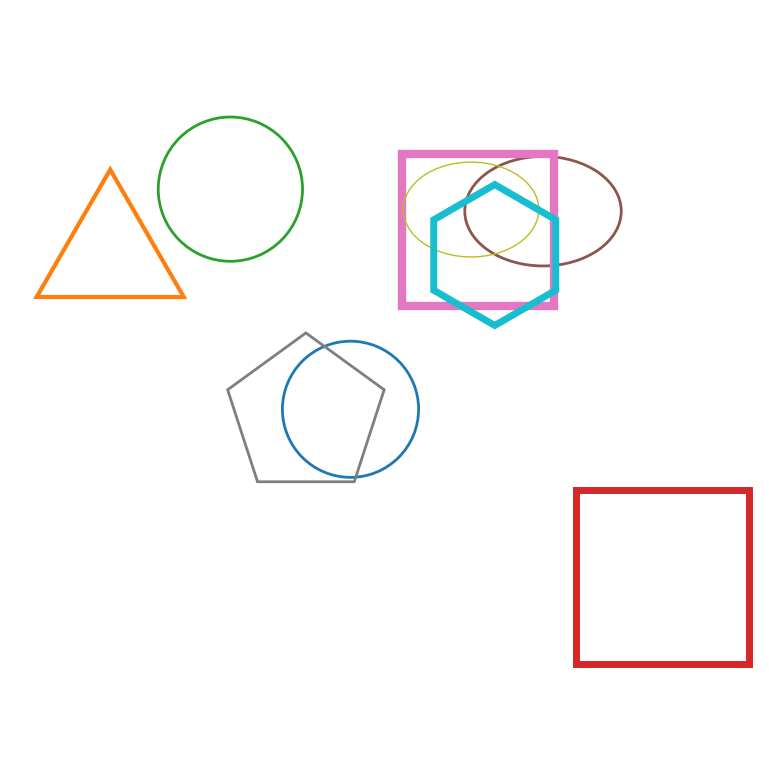[{"shape": "circle", "thickness": 1, "radius": 0.44, "center": [0.455, 0.468]}, {"shape": "triangle", "thickness": 1.5, "radius": 0.55, "center": [0.143, 0.669]}, {"shape": "circle", "thickness": 1, "radius": 0.47, "center": [0.299, 0.754]}, {"shape": "square", "thickness": 2.5, "radius": 0.56, "center": [0.86, 0.251]}, {"shape": "oval", "thickness": 1, "radius": 0.51, "center": [0.705, 0.726]}, {"shape": "square", "thickness": 3, "radius": 0.49, "center": [0.621, 0.701]}, {"shape": "pentagon", "thickness": 1, "radius": 0.53, "center": [0.397, 0.461]}, {"shape": "oval", "thickness": 0.5, "radius": 0.44, "center": [0.612, 0.728]}, {"shape": "hexagon", "thickness": 2.5, "radius": 0.46, "center": [0.643, 0.669]}]